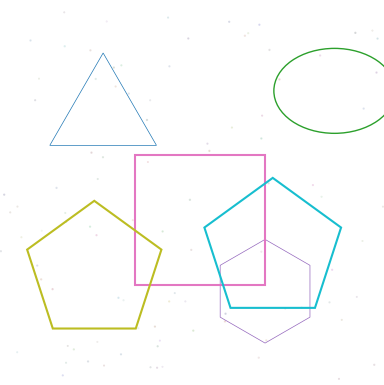[{"shape": "triangle", "thickness": 0.5, "radius": 0.8, "center": [0.268, 0.702]}, {"shape": "oval", "thickness": 1, "radius": 0.79, "center": [0.869, 0.764]}, {"shape": "hexagon", "thickness": 0.5, "radius": 0.67, "center": [0.689, 0.244]}, {"shape": "square", "thickness": 1.5, "radius": 0.84, "center": [0.52, 0.428]}, {"shape": "pentagon", "thickness": 1.5, "radius": 0.92, "center": [0.245, 0.295]}, {"shape": "pentagon", "thickness": 1.5, "radius": 0.93, "center": [0.708, 0.351]}]